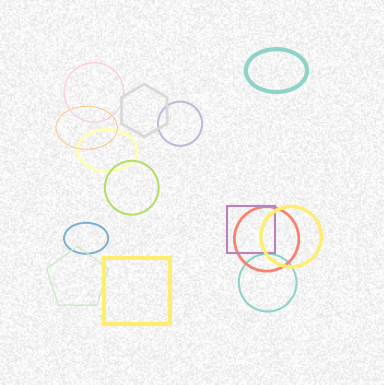[{"shape": "circle", "thickness": 1.5, "radius": 0.37, "center": [0.695, 0.266]}, {"shape": "oval", "thickness": 3, "radius": 0.4, "center": [0.718, 0.817]}, {"shape": "oval", "thickness": 2, "radius": 0.39, "center": [0.279, 0.609]}, {"shape": "circle", "thickness": 1.5, "radius": 0.29, "center": [0.468, 0.679]}, {"shape": "circle", "thickness": 2, "radius": 0.42, "center": [0.692, 0.379]}, {"shape": "oval", "thickness": 1.5, "radius": 0.29, "center": [0.224, 0.381]}, {"shape": "oval", "thickness": 0.5, "radius": 0.4, "center": [0.225, 0.668]}, {"shape": "circle", "thickness": 1.5, "radius": 0.35, "center": [0.342, 0.512]}, {"shape": "circle", "thickness": 1, "radius": 0.39, "center": [0.244, 0.76]}, {"shape": "hexagon", "thickness": 2, "radius": 0.34, "center": [0.375, 0.713]}, {"shape": "square", "thickness": 1.5, "radius": 0.31, "center": [0.652, 0.404]}, {"shape": "pentagon", "thickness": 1, "radius": 0.42, "center": [0.201, 0.276]}, {"shape": "circle", "thickness": 2.5, "radius": 0.39, "center": [0.756, 0.385]}, {"shape": "square", "thickness": 3, "radius": 0.43, "center": [0.356, 0.245]}]